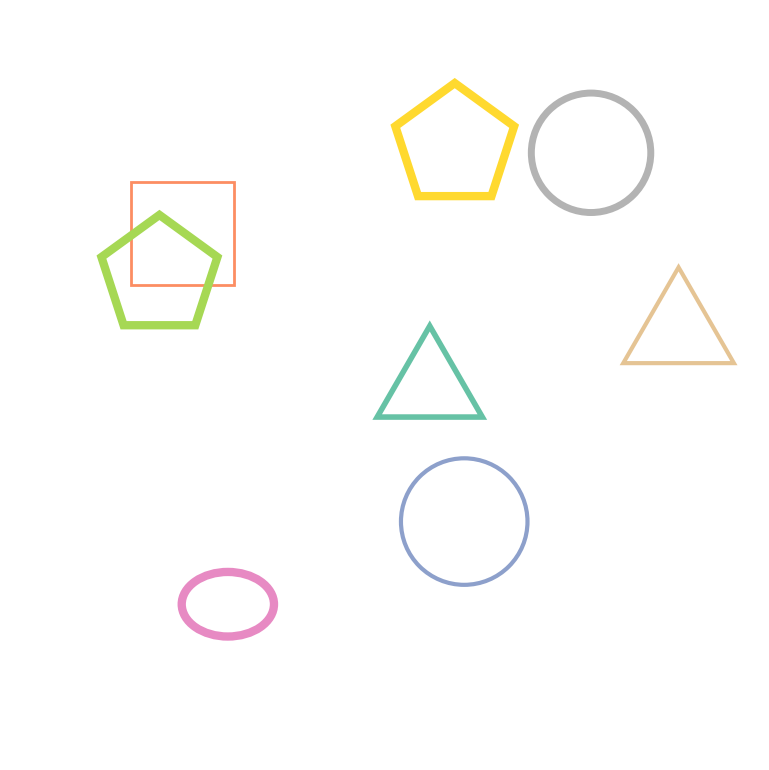[{"shape": "triangle", "thickness": 2, "radius": 0.39, "center": [0.558, 0.498]}, {"shape": "square", "thickness": 1, "radius": 0.33, "center": [0.238, 0.697]}, {"shape": "circle", "thickness": 1.5, "radius": 0.41, "center": [0.603, 0.323]}, {"shape": "oval", "thickness": 3, "radius": 0.3, "center": [0.296, 0.215]}, {"shape": "pentagon", "thickness": 3, "radius": 0.4, "center": [0.207, 0.642]}, {"shape": "pentagon", "thickness": 3, "radius": 0.41, "center": [0.591, 0.811]}, {"shape": "triangle", "thickness": 1.5, "radius": 0.41, "center": [0.881, 0.57]}, {"shape": "circle", "thickness": 2.5, "radius": 0.39, "center": [0.768, 0.802]}]